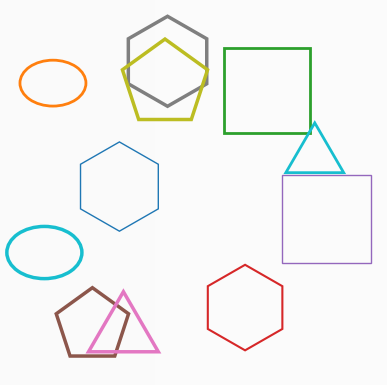[{"shape": "hexagon", "thickness": 1, "radius": 0.58, "center": [0.308, 0.515]}, {"shape": "oval", "thickness": 2, "radius": 0.43, "center": [0.137, 0.784]}, {"shape": "square", "thickness": 2, "radius": 0.55, "center": [0.689, 0.765]}, {"shape": "hexagon", "thickness": 1.5, "radius": 0.56, "center": [0.632, 0.201]}, {"shape": "square", "thickness": 1, "radius": 0.57, "center": [0.842, 0.431]}, {"shape": "pentagon", "thickness": 2.5, "radius": 0.49, "center": [0.238, 0.155]}, {"shape": "triangle", "thickness": 2.5, "radius": 0.52, "center": [0.318, 0.138]}, {"shape": "hexagon", "thickness": 2.5, "radius": 0.58, "center": [0.432, 0.841]}, {"shape": "pentagon", "thickness": 2.5, "radius": 0.58, "center": [0.426, 0.783]}, {"shape": "oval", "thickness": 2.5, "radius": 0.48, "center": [0.115, 0.344]}, {"shape": "triangle", "thickness": 2, "radius": 0.43, "center": [0.812, 0.595]}]